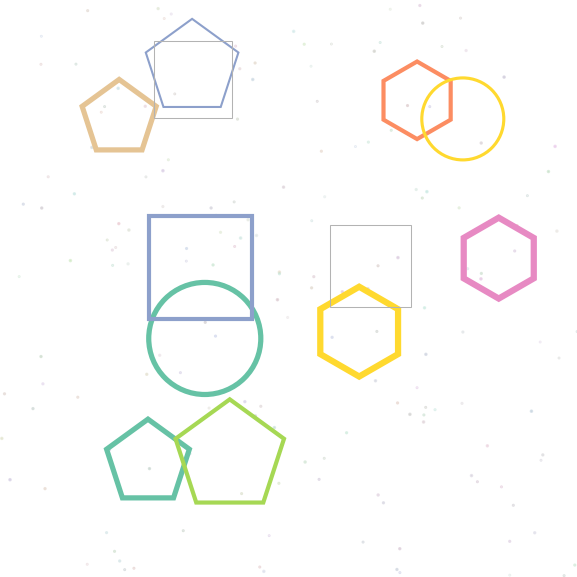[{"shape": "circle", "thickness": 2.5, "radius": 0.49, "center": [0.355, 0.413]}, {"shape": "pentagon", "thickness": 2.5, "radius": 0.38, "center": [0.256, 0.198]}, {"shape": "hexagon", "thickness": 2, "radius": 0.34, "center": [0.722, 0.825]}, {"shape": "square", "thickness": 2, "radius": 0.44, "center": [0.347, 0.536]}, {"shape": "pentagon", "thickness": 1, "radius": 0.42, "center": [0.333, 0.882]}, {"shape": "hexagon", "thickness": 3, "radius": 0.35, "center": [0.864, 0.552]}, {"shape": "pentagon", "thickness": 2, "radius": 0.49, "center": [0.398, 0.209]}, {"shape": "hexagon", "thickness": 3, "radius": 0.39, "center": [0.622, 0.425]}, {"shape": "circle", "thickness": 1.5, "radius": 0.35, "center": [0.801, 0.793]}, {"shape": "pentagon", "thickness": 2.5, "radius": 0.34, "center": [0.206, 0.794]}, {"shape": "square", "thickness": 0.5, "radius": 0.35, "center": [0.641, 0.539]}, {"shape": "square", "thickness": 0.5, "radius": 0.34, "center": [0.334, 0.861]}]